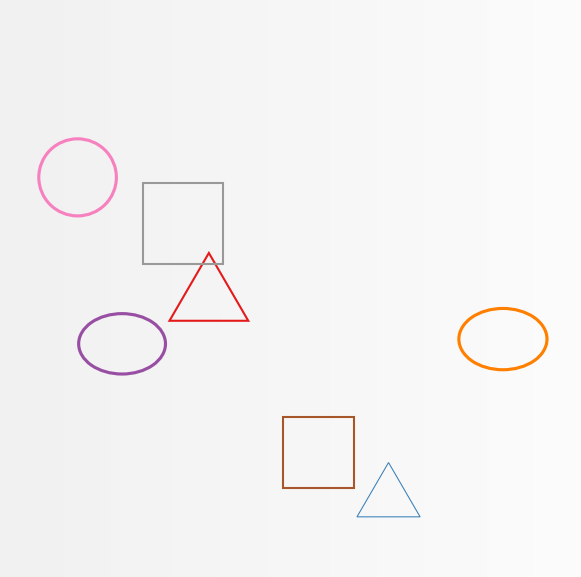[{"shape": "triangle", "thickness": 1, "radius": 0.39, "center": [0.359, 0.483]}, {"shape": "triangle", "thickness": 0.5, "radius": 0.31, "center": [0.668, 0.136]}, {"shape": "oval", "thickness": 1.5, "radius": 0.37, "center": [0.21, 0.404]}, {"shape": "oval", "thickness": 1.5, "radius": 0.38, "center": [0.865, 0.412]}, {"shape": "square", "thickness": 1, "radius": 0.31, "center": [0.548, 0.216]}, {"shape": "circle", "thickness": 1.5, "radius": 0.33, "center": [0.133, 0.692]}, {"shape": "square", "thickness": 1, "radius": 0.35, "center": [0.315, 0.612]}]